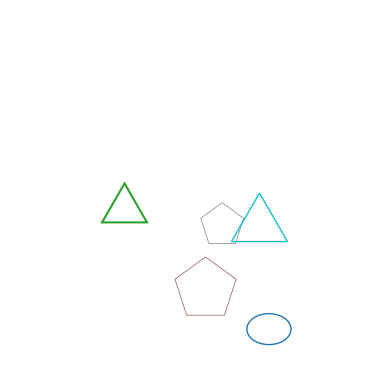[{"shape": "oval", "thickness": 1, "radius": 0.29, "center": [0.699, 0.145]}, {"shape": "triangle", "thickness": 1.5, "radius": 0.34, "center": [0.323, 0.456]}, {"shape": "pentagon", "thickness": 0.5, "radius": 0.42, "center": [0.534, 0.249]}, {"shape": "pentagon", "thickness": 0.5, "radius": 0.29, "center": [0.577, 0.415]}, {"shape": "triangle", "thickness": 1, "radius": 0.42, "center": [0.674, 0.415]}]